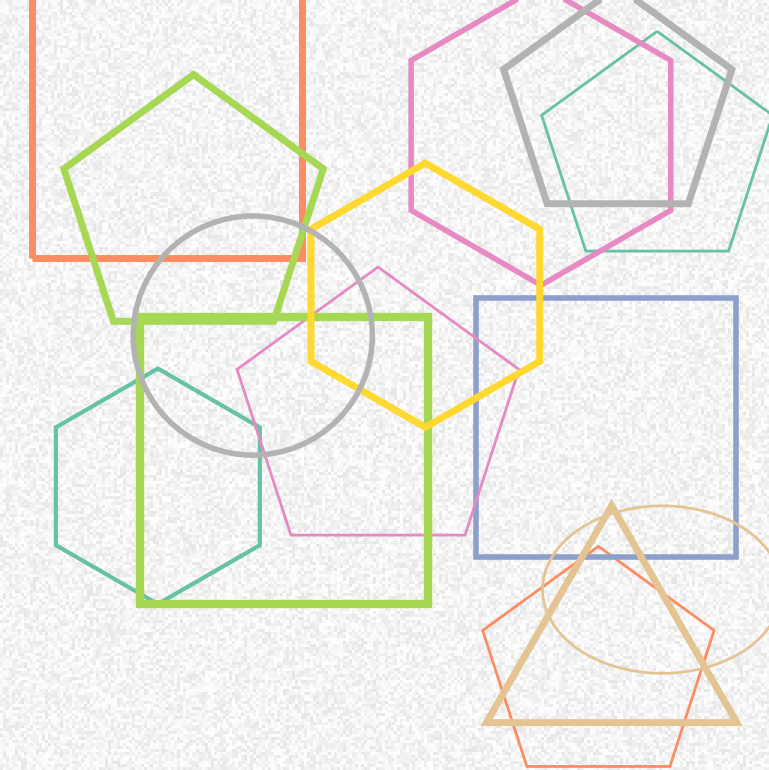[{"shape": "hexagon", "thickness": 1.5, "radius": 0.76, "center": [0.205, 0.368]}, {"shape": "pentagon", "thickness": 1, "radius": 0.79, "center": [0.853, 0.802]}, {"shape": "square", "thickness": 2.5, "radius": 0.88, "center": [0.217, 0.84]}, {"shape": "pentagon", "thickness": 1, "radius": 0.79, "center": [0.777, 0.132]}, {"shape": "square", "thickness": 2, "radius": 0.84, "center": [0.787, 0.445]}, {"shape": "hexagon", "thickness": 2, "radius": 0.97, "center": [0.703, 0.824]}, {"shape": "pentagon", "thickness": 1, "radius": 0.96, "center": [0.491, 0.461]}, {"shape": "square", "thickness": 3, "radius": 0.93, "center": [0.369, 0.402]}, {"shape": "pentagon", "thickness": 2.5, "radius": 0.89, "center": [0.251, 0.726]}, {"shape": "hexagon", "thickness": 2.5, "radius": 0.86, "center": [0.552, 0.617]}, {"shape": "triangle", "thickness": 2.5, "radius": 0.94, "center": [0.794, 0.155]}, {"shape": "oval", "thickness": 1, "radius": 0.78, "center": [0.86, 0.234]}, {"shape": "circle", "thickness": 2, "radius": 0.78, "center": [0.328, 0.564]}, {"shape": "pentagon", "thickness": 2.5, "radius": 0.78, "center": [0.802, 0.862]}]